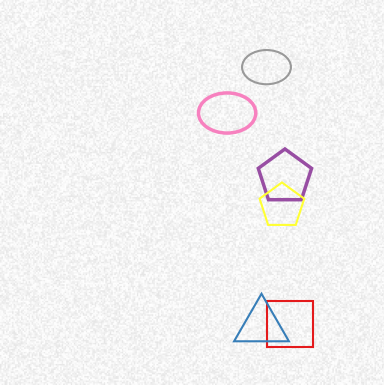[{"shape": "square", "thickness": 1.5, "radius": 0.3, "center": [0.754, 0.158]}, {"shape": "triangle", "thickness": 1.5, "radius": 0.41, "center": [0.679, 0.155]}, {"shape": "pentagon", "thickness": 2.5, "radius": 0.36, "center": [0.74, 0.54]}, {"shape": "pentagon", "thickness": 1.5, "radius": 0.3, "center": [0.732, 0.465]}, {"shape": "oval", "thickness": 2.5, "radius": 0.37, "center": [0.59, 0.707]}, {"shape": "oval", "thickness": 1.5, "radius": 0.32, "center": [0.692, 0.826]}]